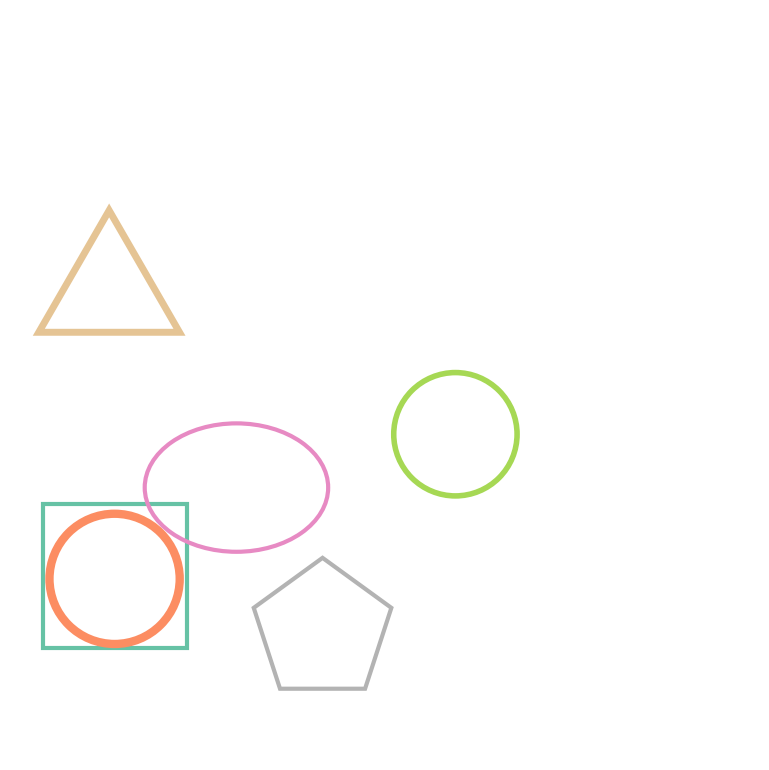[{"shape": "square", "thickness": 1.5, "radius": 0.47, "center": [0.149, 0.252]}, {"shape": "circle", "thickness": 3, "radius": 0.42, "center": [0.149, 0.248]}, {"shape": "oval", "thickness": 1.5, "radius": 0.6, "center": [0.307, 0.367]}, {"shape": "circle", "thickness": 2, "radius": 0.4, "center": [0.591, 0.436]}, {"shape": "triangle", "thickness": 2.5, "radius": 0.53, "center": [0.142, 0.621]}, {"shape": "pentagon", "thickness": 1.5, "radius": 0.47, "center": [0.419, 0.182]}]